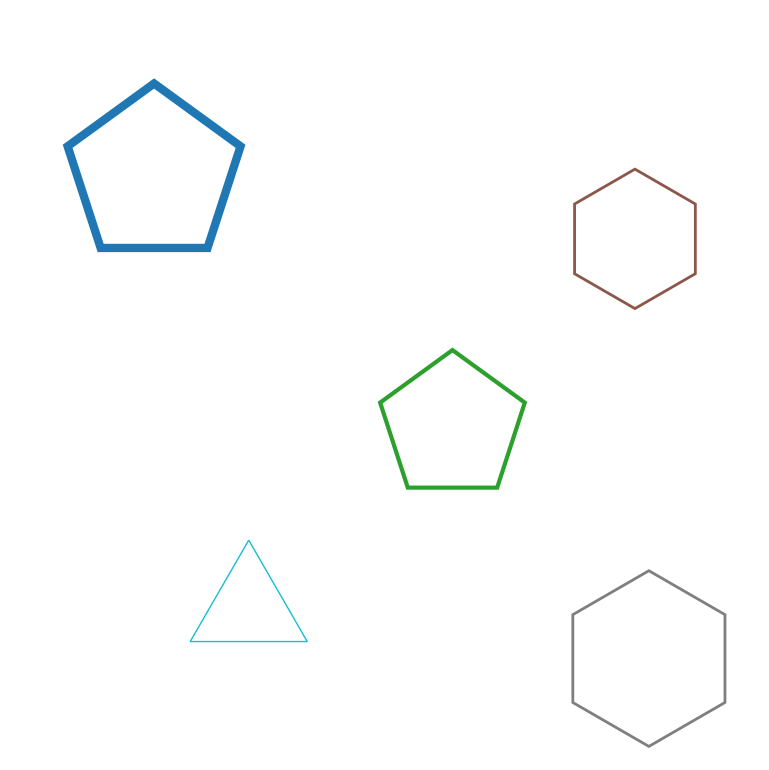[{"shape": "pentagon", "thickness": 3, "radius": 0.59, "center": [0.2, 0.773]}, {"shape": "pentagon", "thickness": 1.5, "radius": 0.49, "center": [0.588, 0.447]}, {"shape": "hexagon", "thickness": 1, "radius": 0.45, "center": [0.825, 0.69]}, {"shape": "hexagon", "thickness": 1, "radius": 0.57, "center": [0.843, 0.145]}, {"shape": "triangle", "thickness": 0.5, "radius": 0.44, "center": [0.323, 0.211]}]